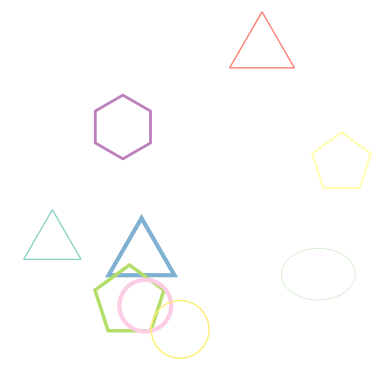[{"shape": "triangle", "thickness": 1, "radius": 0.43, "center": [0.136, 0.369]}, {"shape": "pentagon", "thickness": 1.5, "radius": 0.4, "center": [0.887, 0.576]}, {"shape": "triangle", "thickness": 1, "radius": 0.48, "center": [0.681, 0.872]}, {"shape": "triangle", "thickness": 3, "radius": 0.49, "center": [0.368, 0.335]}, {"shape": "pentagon", "thickness": 2.5, "radius": 0.47, "center": [0.336, 0.217]}, {"shape": "circle", "thickness": 3, "radius": 0.34, "center": [0.377, 0.206]}, {"shape": "hexagon", "thickness": 2, "radius": 0.41, "center": [0.319, 0.67]}, {"shape": "oval", "thickness": 0.5, "radius": 0.48, "center": [0.827, 0.288]}, {"shape": "circle", "thickness": 1, "radius": 0.38, "center": [0.468, 0.144]}]